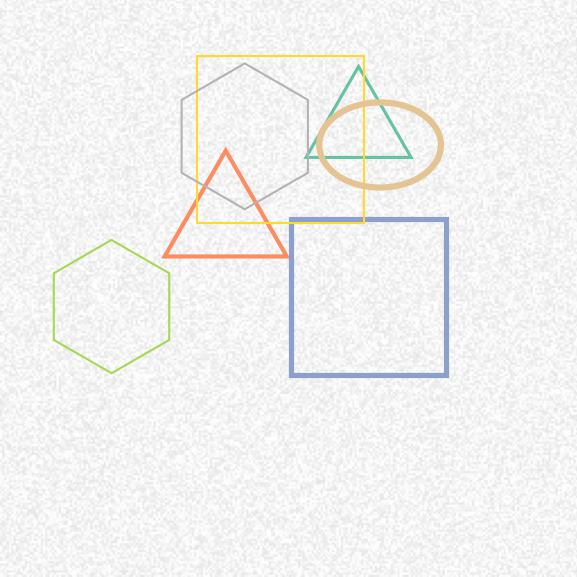[{"shape": "triangle", "thickness": 1.5, "radius": 0.52, "center": [0.621, 0.779]}, {"shape": "triangle", "thickness": 2, "radius": 0.61, "center": [0.391, 0.616]}, {"shape": "square", "thickness": 2.5, "radius": 0.67, "center": [0.638, 0.485]}, {"shape": "hexagon", "thickness": 1, "radius": 0.58, "center": [0.193, 0.468]}, {"shape": "square", "thickness": 1, "radius": 0.72, "center": [0.485, 0.757]}, {"shape": "oval", "thickness": 3, "radius": 0.53, "center": [0.658, 0.748]}, {"shape": "hexagon", "thickness": 1, "radius": 0.63, "center": [0.424, 0.763]}]